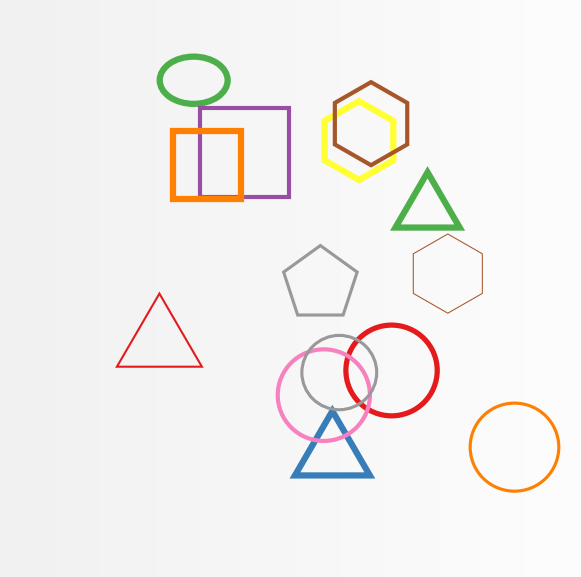[{"shape": "triangle", "thickness": 1, "radius": 0.42, "center": [0.274, 0.406]}, {"shape": "circle", "thickness": 2.5, "radius": 0.39, "center": [0.674, 0.358]}, {"shape": "triangle", "thickness": 3, "radius": 0.37, "center": [0.572, 0.213]}, {"shape": "oval", "thickness": 3, "radius": 0.29, "center": [0.333, 0.86]}, {"shape": "triangle", "thickness": 3, "radius": 0.32, "center": [0.736, 0.637]}, {"shape": "square", "thickness": 2, "radius": 0.38, "center": [0.42, 0.735]}, {"shape": "square", "thickness": 3, "radius": 0.29, "center": [0.356, 0.713]}, {"shape": "circle", "thickness": 1.5, "radius": 0.38, "center": [0.885, 0.225]}, {"shape": "hexagon", "thickness": 3, "radius": 0.34, "center": [0.618, 0.756]}, {"shape": "hexagon", "thickness": 2, "radius": 0.36, "center": [0.638, 0.785]}, {"shape": "hexagon", "thickness": 0.5, "radius": 0.34, "center": [0.77, 0.525]}, {"shape": "circle", "thickness": 2, "radius": 0.4, "center": [0.557, 0.315]}, {"shape": "circle", "thickness": 1.5, "radius": 0.32, "center": [0.584, 0.354]}, {"shape": "pentagon", "thickness": 1.5, "radius": 0.33, "center": [0.551, 0.507]}]